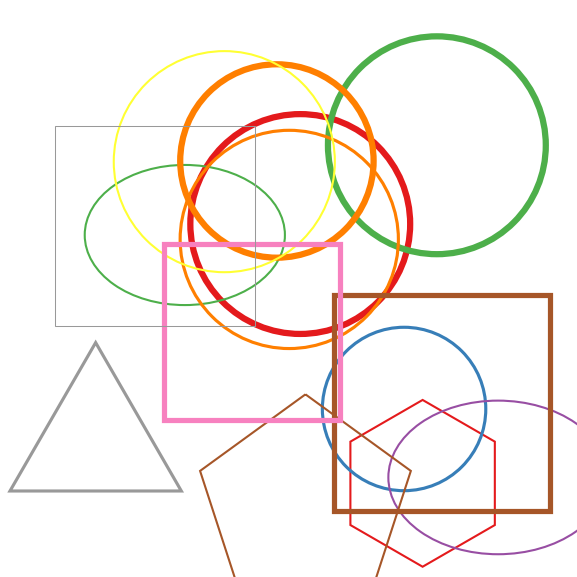[{"shape": "circle", "thickness": 3, "radius": 0.95, "center": [0.52, 0.611]}, {"shape": "hexagon", "thickness": 1, "radius": 0.72, "center": [0.732, 0.162]}, {"shape": "circle", "thickness": 1.5, "radius": 0.71, "center": [0.7, 0.291]}, {"shape": "circle", "thickness": 3, "radius": 0.94, "center": [0.756, 0.748]}, {"shape": "oval", "thickness": 1, "radius": 0.87, "center": [0.32, 0.592]}, {"shape": "oval", "thickness": 1, "radius": 0.95, "center": [0.862, 0.172]}, {"shape": "circle", "thickness": 1.5, "radius": 0.94, "center": [0.501, 0.585]}, {"shape": "circle", "thickness": 3, "radius": 0.84, "center": [0.479, 0.72]}, {"shape": "circle", "thickness": 1, "radius": 0.96, "center": [0.388, 0.719]}, {"shape": "pentagon", "thickness": 1, "radius": 0.96, "center": [0.529, 0.124]}, {"shape": "square", "thickness": 2.5, "radius": 0.94, "center": [0.765, 0.302]}, {"shape": "square", "thickness": 2.5, "radius": 0.76, "center": [0.437, 0.425]}, {"shape": "triangle", "thickness": 1.5, "radius": 0.86, "center": [0.166, 0.235]}, {"shape": "square", "thickness": 0.5, "radius": 0.87, "center": [0.269, 0.608]}]